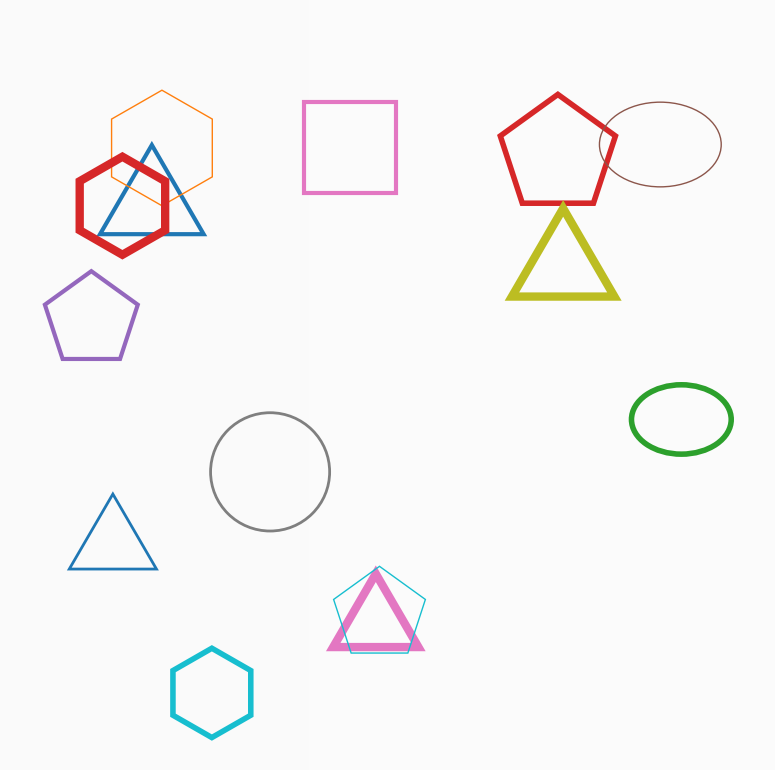[{"shape": "triangle", "thickness": 1.5, "radius": 0.39, "center": [0.196, 0.734]}, {"shape": "triangle", "thickness": 1, "radius": 0.32, "center": [0.146, 0.293]}, {"shape": "hexagon", "thickness": 0.5, "radius": 0.38, "center": [0.209, 0.808]}, {"shape": "oval", "thickness": 2, "radius": 0.32, "center": [0.879, 0.455]}, {"shape": "hexagon", "thickness": 3, "radius": 0.32, "center": [0.158, 0.733]}, {"shape": "pentagon", "thickness": 2, "radius": 0.39, "center": [0.72, 0.799]}, {"shape": "pentagon", "thickness": 1.5, "radius": 0.32, "center": [0.118, 0.585]}, {"shape": "oval", "thickness": 0.5, "radius": 0.39, "center": [0.852, 0.812]}, {"shape": "triangle", "thickness": 3, "radius": 0.32, "center": [0.485, 0.191]}, {"shape": "square", "thickness": 1.5, "radius": 0.3, "center": [0.452, 0.808]}, {"shape": "circle", "thickness": 1, "radius": 0.38, "center": [0.349, 0.387]}, {"shape": "triangle", "thickness": 3, "radius": 0.38, "center": [0.727, 0.653]}, {"shape": "hexagon", "thickness": 2, "radius": 0.29, "center": [0.273, 0.1]}, {"shape": "pentagon", "thickness": 0.5, "radius": 0.31, "center": [0.49, 0.202]}]